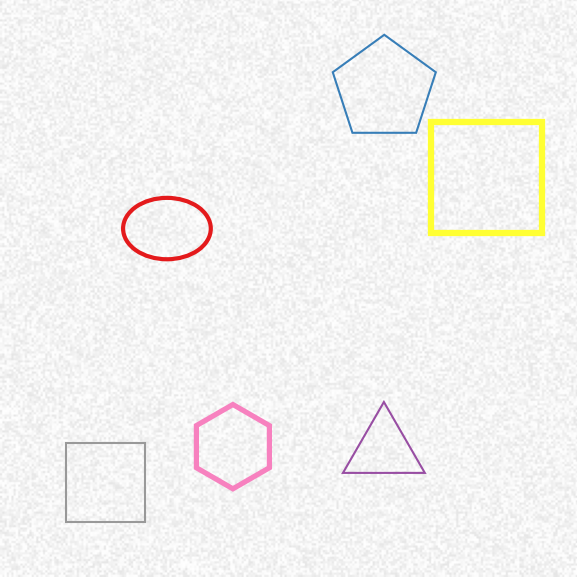[{"shape": "oval", "thickness": 2, "radius": 0.38, "center": [0.289, 0.603]}, {"shape": "pentagon", "thickness": 1, "radius": 0.47, "center": [0.665, 0.845]}, {"shape": "triangle", "thickness": 1, "radius": 0.41, "center": [0.665, 0.221]}, {"shape": "square", "thickness": 3, "radius": 0.48, "center": [0.843, 0.692]}, {"shape": "hexagon", "thickness": 2.5, "radius": 0.36, "center": [0.403, 0.226]}, {"shape": "square", "thickness": 1, "radius": 0.34, "center": [0.182, 0.164]}]